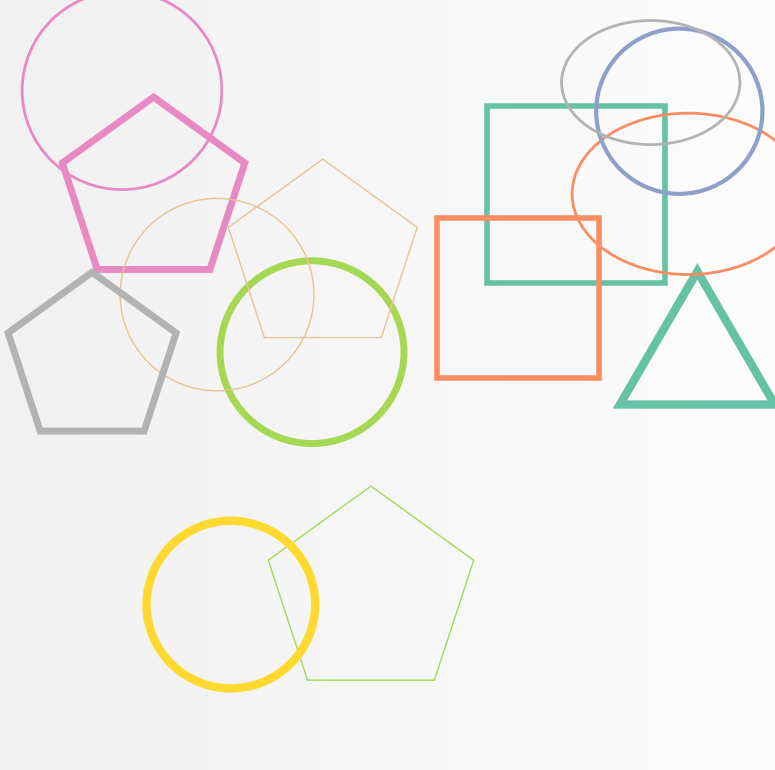[{"shape": "triangle", "thickness": 3, "radius": 0.58, "center": [0.9, 0.532]}, {"shape": "square", "thickness": 2, "radius": 0.57, "center": [0.743, 0.747]}, {"shape": "square", "thickness": 2, "radius": 0.52, "center": [0.668, 0.613]}, {"shape": "oval", "thickness": 1, "radius": 0.75, "center": [0.888, 0.748]}, {"shape": "circle", "thickness": 1.5, "radius": 0.54, "center": [0.877, 0.856]}, {"shape": "circle", "thickness": 1, "radius": 0.64, "center": [0.157, 0.883]}, {"shape": "pentagon", "thickness": 2.5, "radius": 0.62, "center": [0.198, 0.75]}, {"shape": "pentagon", "thickness": 0.5, "radius": 0.7, "center": [0.479, 0.229]}, {"shape": "circle", "thickness": 2.5, "radius": 0.59, "center": [0.403, 0.543]}, {"shape": "circle", "thickness": 3, "radius": 0.54, "center": [0.298, 0.215]}, {"shape": "circle", "thickness": 0.5, "radius": 0.62, "center": [0.28, 0.617]}, {"shape": "pentagon", "thickness": 0.5, "radius": 0.64, "center": [0.417, 0.665]}, {"shape": "oval", "thickness": 1, "radius": 0.58, "center": [0.84, 0.893]}, {"shape": "pentagon", "thickness": 2.5, "radius": 0.57, "center": [0.119, 0.532]}]